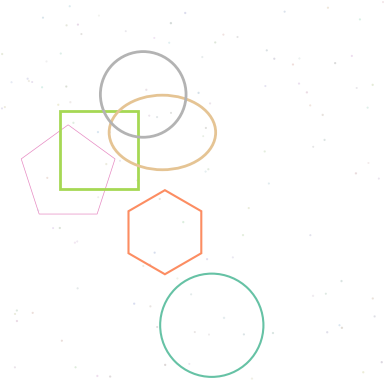[{"shape": "circle", "thickness": 1.5, "radius": 0.67, "center": [0.55, 0.155]}, {"shape": "hexagon", "thickness": 1.5, "radius": 0.55, "center": [0.428, 0.397]}, {"shape": "pentagon", "thickness": 0.5, "radius": 0.64, "center": [0.177, 0.548]}, {"shape": "square", "thickness": 2, "radius": 0.5, "center": [0.257, 0.611]}, {"shape": "oval", "thickness": 2, "radius": 0.69, "center": [0.422, 0.656]}, {"shape": "circle", "thickness": 2, "radius": 0.56, "center": [0.372, 0.755]}]